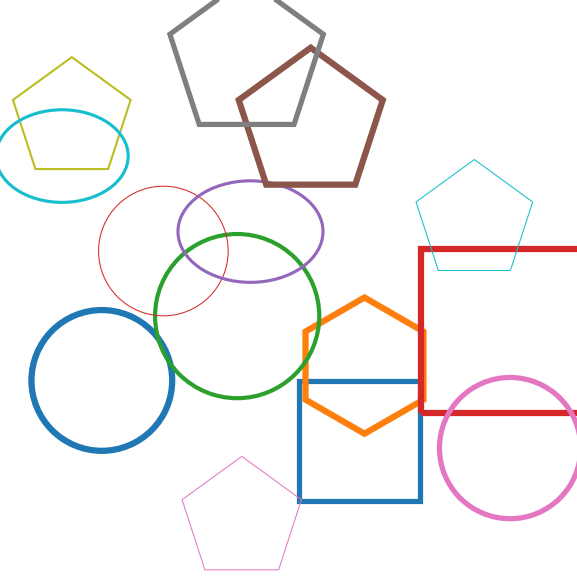[{"shape": "square", "thickness": 2.5, "radius": 0.52, "center": [0.623, 0.235]}, {"shape": "circle", "thickness": 3, "radius": 0.61, "center": [0.176, 0.34]}, {"shape": "hexagon", "thickness": 3, "radius": 0.59, "center": [0.631, 0.366]}, {"shape": "circle", "thickness": 2, "radius": 0.71, "center": [0.411, 0.452]}, {"shape": "square", "thickness": 3, "radius": 0.71, "center": [0.87, 0.425]}, {"shape": "circle", "thickness": 0.5, "radius": 0.56, "center": [0.283, 0.564]}, {"shape": "oval", "thickness": 1.5, "radius": 0.63, "center": [0.434, 0.598]}, {"shape": "pentagon", "thickness": 3, "radius": 0.66, "center": [0.538, 0.785]}, {"shape": "pentagon", "thickness": 0.5, "radius": 0.54, "center": [0.419, 0.1]}, {"shape": "circle", "thickness": 2.5, "radius": 0.61, "center": [0.883, 0.223]}, {"shape": "pentagon", "thickness": 2.5, "radius": 0.7, "center": [0.427, 0.897]}, {"shape": "pentagon", "thickness": 1, "radius": 0.54, "center": [0.124, 0.793]}, {"shape": "pentagon", "thickness": 0.5, "radius": 0.53, "center": [0.821, 0.617]}, {"shape": "oval", "thickness": 1.5, "radius": 0.57, "center": [0.107, 0.729]}]